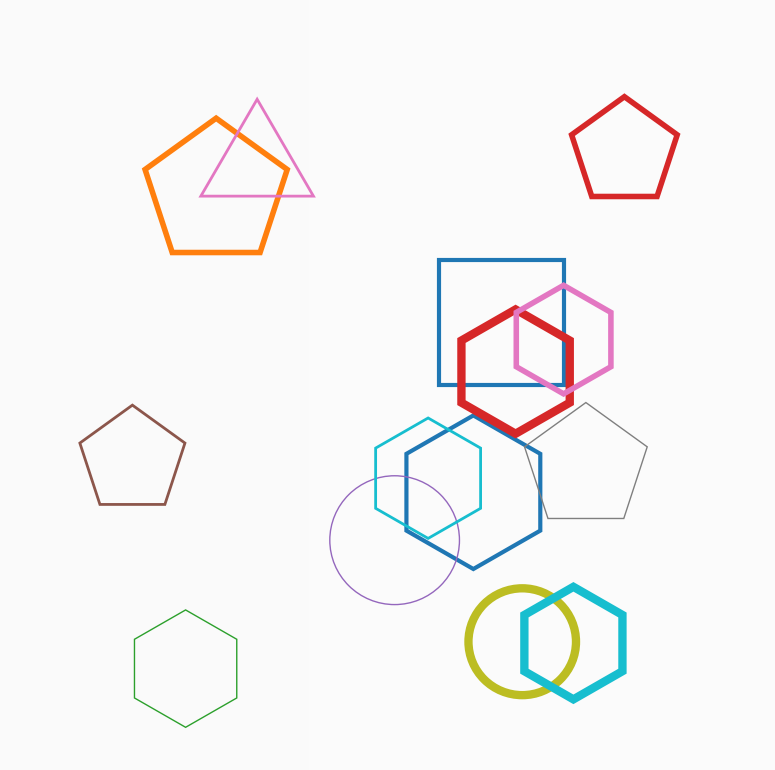[{"shape": "square", "thickness": 1.5, "radius": 0.4, "center": [0.647, 0.581]}, {"shape": "hexagon", "thickness": 1.5, "radius": 0.5, "center": [0.611, 0.361]}, {"shape": "pentagon", "thickness": 2, "radius": 0.48, "center": [0.279, 0.75]}, {"shape": "hexagon", "thickness": 0.5, "radius": 0.38, "center": [0.24, 0.132]}, {"shape": "pentagon", "thickness": 2, "radius": 0.36, "center": [0.806, 0.803]}, {"shape": "hexagon", "thickness": 3, "radius": 0.4, "center": [0.665, 0.517]}, {"shape": "circle", "thickness": 0.5, "radius": 0.42, "center": [0.509, 0.298]}, {"shape": "pentagon", "thickness": 1, "radius": 0.36, "center": [0.171, 0.403]}, {"shape": "hexagon", "thickness": 2, "radius": 0.35, "center": [0.727, 0.559]}, {"shape": "triangle", "thickness": 1, "radius": 0.42, "center": [0.332, 0.787]}, {"shape": "pentagon", "thickness": 0.5, "radius": 0.42, "center": [0.756, 0.394]}, {"shape": "circle", "thickness": 3, "radius": 0.35, "center": [0.674, 0.167]}, {"shape": "hexagon", "thickness": 3, "radius": 0.37, "center": [0.74, 0.165]}, {"shape": "hexagon", "thickness": 1, "radius": 0.39, "center": [0.552, 0.379]}]